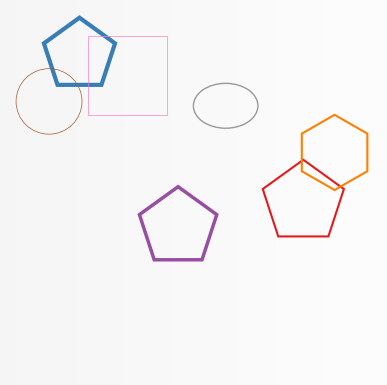[{"shape": "pentagon", "thickness": 1.5, "radius": 0.55, "center": [0.783, 0.475]}, {"shape": "pentagon", "thickness": 3, "radius": 0.48, "center": [0.205, 0.858]}, {"shape": "pentagon", "thickness": 2.5, "radius": 0.52, "center": [0.46, 0.41]}, {"shape": "hexagon", "thickness": 1.5, "radius": 0.49, "center": [0.863, 0.604]}, {"shape": "circle", "thickness": 0.5, "radius": 0.43, "center": [0.127, 0.737]}, {"shape": "square", "thickness": 0.5, "radius": 0.51, "center": [0.33, 0.804]}, {"shape": "oval", "thickness": 1, "radius": 0.42, "center": [0.582, 0.725]}]